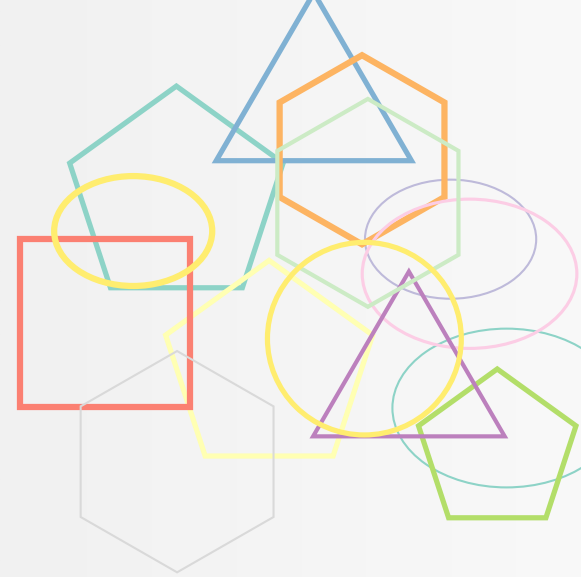[{"shape": "oval", "thickness": 1, "radius": 0.98, "center": [0.871, 0.293]}, {"shape": "pentagon", "thickness": 2.5, "radius": 0.97, "center": [0.303, 0.657]}, {"shape": "pentagon", "thickness": 2.5, "radius": 0.94, "center": [0.463, 0.361]}, {"shape": "oval", "thickness": 1, "radius": 0.74, "center": [0.775, 0.585]}, {"shape": "square", "thickness": 3, "radius": 0.73, "center": [0.18, 0.44]}, {"shape": "triangle", "thickness": 2.5, "radius": 0.97, "center": [0.54, 0.818]}, {"shape": "hexagon", "thickness": 3, "radius": 0.82, "center": [0.623, 0.74]}, {"shape": "pentagon", "thickness": 2.5, "radius": 0.71, "center": [0.855, 0.218]}, {"shape": "oval", "thickness": 1.5, "radius": 0.92, "center": [0.808, 0.525]}, {"shape": "hexagon", "thickness": 1, "radius": 0.96, "center": [0.305, 0.2]}, {"shape": "triangle", "thickness": 2, "radius": 0.95, "center": [0.703, 0.339]}, {"shape": "hexagon", "thickness": 2, "radius": 0.9, "center": [0.633, 0.648]}, {"shape": "circle", "thickness": 2.5, "radius": 0.83, "center": [0.627, 0.413]}, {"shape": "oval", "thickness": 3, "radius": 0.68, "center": [0.229, 0.599]}]